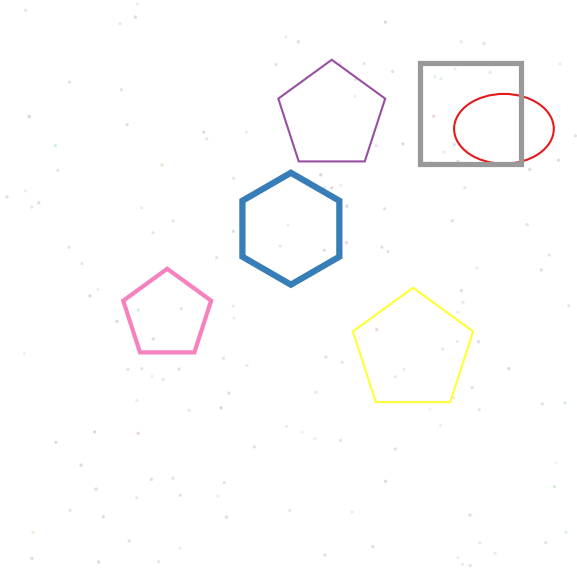[{"shape": "oval", "thickness": 1, "radius": 0.43, "center": [0.873, 0.776]}, {"shape": "hexagon", "thickness": 3, "radius": 0.48, "center": [0.504, 0.603]}, {"shape": "pentagon", "thickness": 1, "radius": 0.49, "center": [0.574, 0.798]}, {"shape": "pentagon", "thickness": 1, "radius": 0.55, "center": [0.715, 0.391]}, {"shape": "pentagon", "thickness": 2, "radius": 0.4, "center": [0.29, 0.454]}, {"shape": "square", "thickness": 2.5, "radius": 0.44, "center": [0.814, 0.803]}]